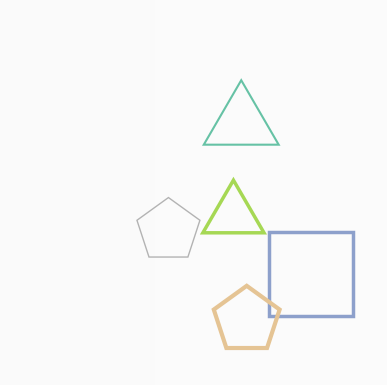[{"shape": "triangle", "thickness": 1.5, "radius": 0.56, "center": [0.623, 0.68]}, {"shape": "square", "thickness": 2.5, "radius": 0.54, "center": [0.803, 0.288]}, {"shape": "triangle", "thickness": 2.5, "radius": 0.46, "center": [0.602, 0.441]}, {"shape": "pentagon", "thickness": 3, "radius": 0.45, "center": [0.637, 0.168]}, {"shape": "pentagon", "thickness": 1, "radius": 0.43, "center": [0.435, 0.401]}]